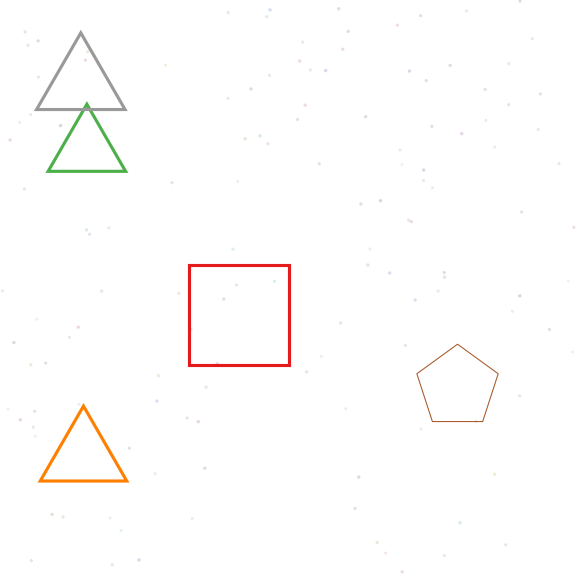[{"shape": "square", "thickness": 1.5, "radius": 0.44, "center": [0.414, 0.453]}, {"shape": "triangle", "thickness": 1.5, "radius": 0.39, "center": [0.15, 0.741]}, {"shape": "triangle", "thickness": 1.5, "radius": 0.43, "center": [0.145, 0.209]}, {"shape": "pentagon", "thickness": 0.5, "radius": 0.37, "center": [0.792, 0.329]}, {"shape": "triangle", "thickness": 1.5, "radius": 0.44, "center": [0.14, 0.854]}]